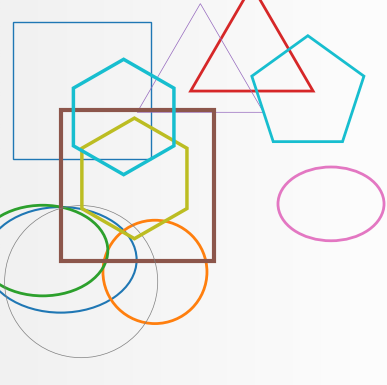[{"shape": "oval", "thickness": 1.5, "radius": 0.98, "center": [0.157, 0.325]}, {"shape": "square", "thickness": 1, "radius": 0.89, "center": [0.212, 0.765]}, {"shape": "circle", "thickness": 2, "radius": 0.67, "center": [0.4, 0.294]}, {"shape": "oval", "thickness": 2, "radius": 0.84, "center": [0.11, 0.349]}, {"shape": "triangle", "thickness": 2, "radius": 0.91, "center": [0.65, 0.855]}, {"shape": "triangle", "thickness": 0.5, "radius": 0.94, "center": [0.517, 0.802]}, {"shape": "square", "thickness": 3, "radius": 0.98, "center": [0.355, 0.518]}, {"shape": "oval", "thickness": 2, "radius": 0.68, "center": [0.854, 0.47]}, {"shape": "circle", "thickness": 0.5, "radius": 0.99, "center": [0.209, 0.268]}, {"shape": "hexagon", "thickness": 2.5, "radius": 0.78, "center": [0.347, 0.537]}, {"shape": "pentagon", "thickness": 2, "radius": 0.76, "center": [0.795, 0.755]}, {"shape": "hexagon", "thickness": 2.5, "radius": 0.75, "center": [0.319, 0.696]}]